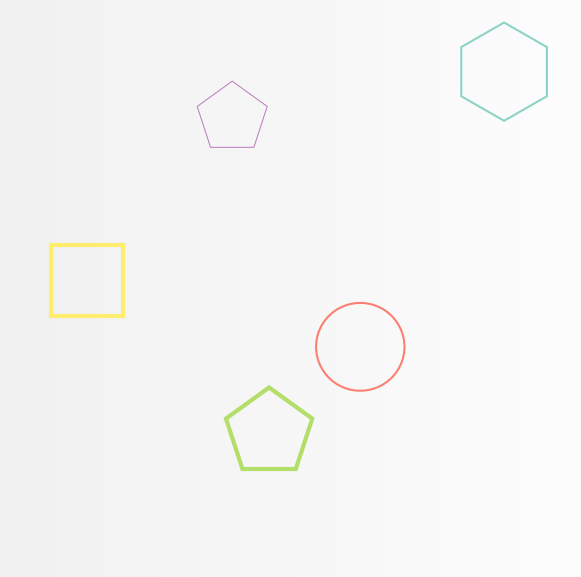[{"shape": "hexagon", "thickness": 1, "radius": 0.43, "center": [0.867, 0.875]}, {"shape": "circle", "thickness": 1, "radius": 0.38, "center": [0.62, 0.399]}, {"shape": "pentagon", "thickness": 2, "radius": 0.39, "center": [0.463, 0.25]}, {"shape": "pentagon", "thickness": 0.5, "radius": 0.32, "center": [0.399, 0.795]}, {"shape": "square", "thickness": 2, "radius": 0.31, "center": [0.15, 0.513]}]